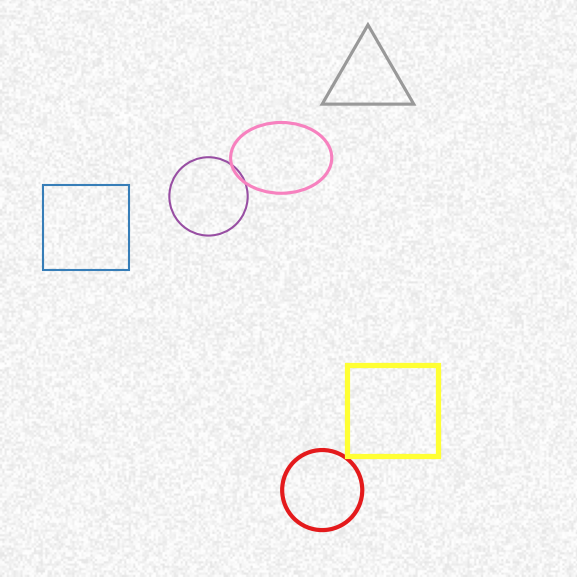[{"shape": "circle", "thickness": 2, "radius": 0.35, "center": [0.558, 0.151]}, {"shape": "square", "thickness": 1, "radius": 0.37, "center": [0.149, 0.605]}, {"shape": "circle", "thickness": 1, "radius": 0.34, "center": [0.361, 0.659]}, {"shape": "square", "thickness": 2.5, "radius": 0.39, "center": [0.68, 0.288]}, {"shape": "oval", "thickness": 1.5, "radius": 0.44, "center": [0.487, 0.726]}, {"shape": "triangle", "thickness": 1.5, "radius": 0.46, "center": [0.637, 0.865]}]